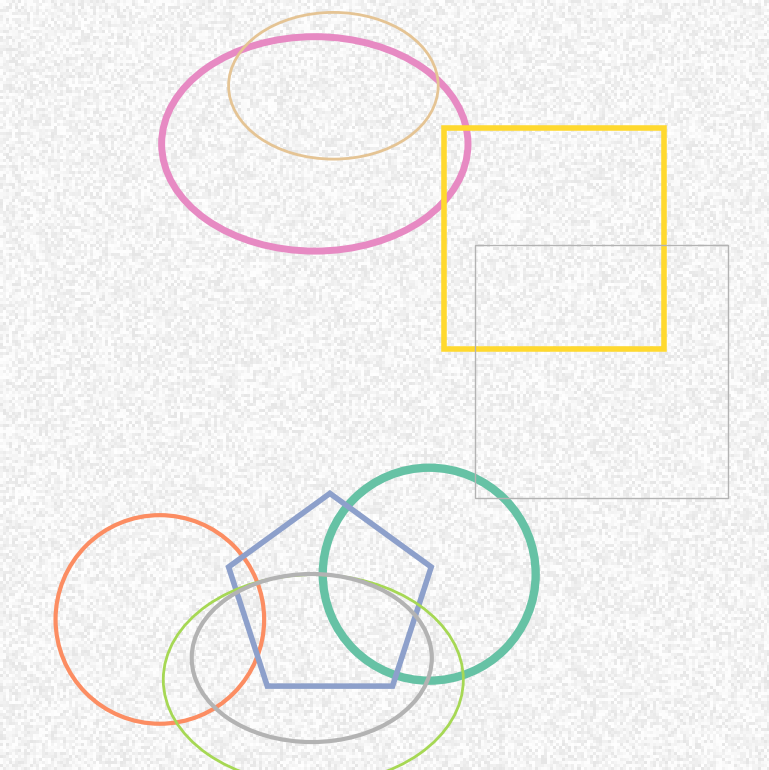[{"shape": "circle", "thickness": 3, "radius": 0.69, "center": [0.557, 0.254]}, {"shape": "circle", "thickness": 1.5, "radius": 0.68, "center": [0.208, 0.196]}, {"shape": "pentagon", "thickness": 2, "radius": 0.69, "center": [0.428, 0.221]}, {"shape": "oval", "thickness": 2.5, "radius": 0.99, "center": [0.409, 0.813]}, {"shape": "oval", "thickness": 1, "radius": 0.97, "center": [0.407, 0.117]}, {"shape": "square", "thickness": 2, "radius": 0.72, "center": [0.72, 0.69]}, {"shape": "oval", "thickness": 1, "radius": 0.68, "center": [0.433, 0.889]}, {"shape": "oval", "thickness": 1.5, "radius": 0.78, "center": [0.405, 0.145]}, {"shape": "square", "thickness": 0.5, "radius": 0.82, "center": [0.781, 0.518]}]